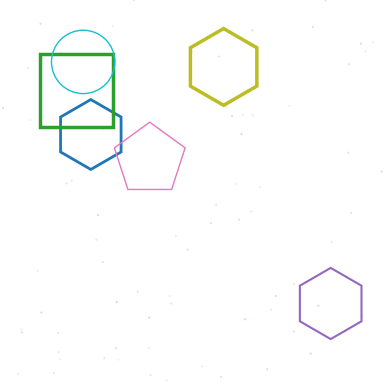[{"shape": "hexagon", "thickness": 2, "radius": 0.45, "center": [0.236, 0.651]}, {"shape": "square", "thickness": 2.5, "radius": 0.47, "center": [0.199, 0.764]}, {"shape": "hexagon", "thickness": 1.5, "radius": 0.46, "center": [0.859, 0.212]}, {"shape": "pentagon", "thickness": 1, "radius": 0.48, "center": [0.389, 0.586]}, {"shape": "hexagon", "thickness": 2.5, "radius": 0.5, "center": [0.581, 0.826]}, {"shape": "circle", "thickness": 1, "radius": 0.41, "center": [0.216, 0.839]}]